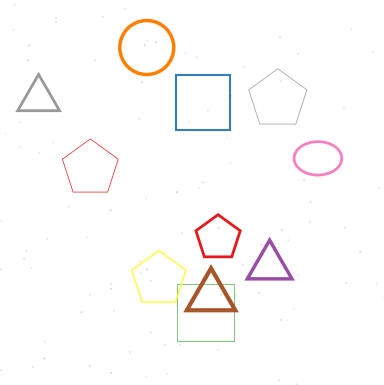[{"shape": "pentagon", "thickness": 0.5, "radius": 0.38, "center": [0.235, 0.563]}, {"shape": "pentagon", "thickness": 2, "radius": 0.3, "center": [0.566, 0.382]}, {"shape": "square", "thickness": 1.5, "radius": 0.35, "center": [0.527, 0.734]}, {"shape": "square", "thickness": 0.5, "radius": 0.37, "center": [0.533, 0.188]}, {"shape": "triangle", "thickness": 2.5, "radius": 0.33, "center": [0.7, 0.309]}, {"shape": "circle", "thickness": 2.5, "radius": 0.35, "center": [0.381, 0.877]}, {"shape": "pentagon", "thickness": 1, "radius": 0.37, "center": [0.413, 0.275]}, {"shape": "triangle", "thickness": 3, "radius": 0.36, "center": [0.548, 0.231]}, {"shape": "oval", "thickness": 2, "radius": 0.31, "center": [0.826, 0.589]}, {"shape": "triangle", "thickness": 2, "radius": 0.31, "center": [0.1, 0.744]}, {"shape": "pentagon", "thickness": 0.5, "radius": 0.4, "center": [0.722, 0.742]}]